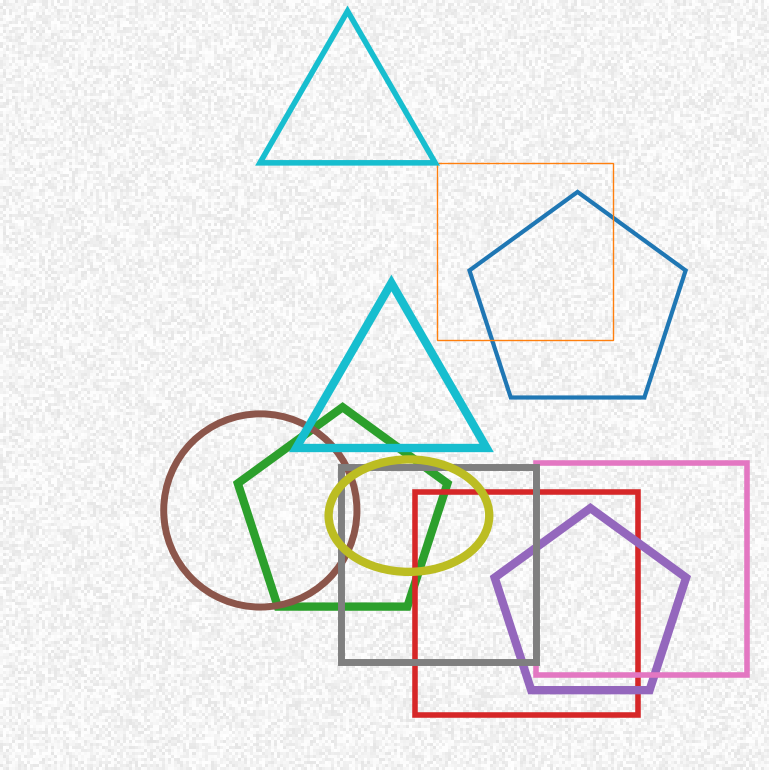[{"shape": "pentagon", "thickness": 1.5, "radius": 0.74, "center": [0.75, 0.603]}, {"shape": "square", "thickness": 0.5, "radius": 0.57, "center": [0.682, 0.674]}, {"shape": "pentagon", "thickness": 3, "radius": 0.72, "center": [0.445, 0.328]}, {"shape": "square", "thickness": 2, "radius": 0.72, "center": [0.683, 0.216]}, {"shape": "pentagon", "thickness": 3, "radius": 0.65, "center": [0.767, 0.209]}, {"shape": "circle", "thickness": 2.5, "radius": 0.63, "center": [0.338, 0.337]}, {"shape": "square", "thickness": 2, "radius": 0.69, "center": [0.833, 0.261]}, {"shape": "square", "thickness": 2.5, "radius": 0.63, "center": [0.57, 0.266]}, {"shape": "oval", "thickness": 3, "radius": 0.52, "center": [0.531, 0.33]}, {"shape": "triangle", "thickness": 3, "radius": 0.71, "center": [0.508, 0.49]}, {"shape": "triangle", "thickness": 2, "radius": 0.66, "center": [0.451, 0.854]}]